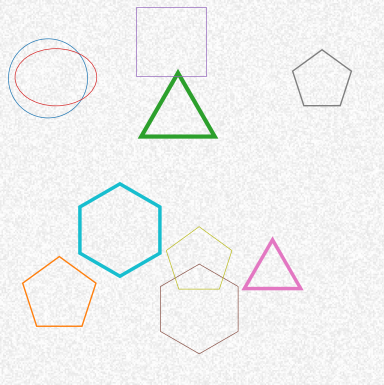[{"shape": "circle", "thickness": 0.5, "radius": 0.51, "center": [0.125, 0.796]}, {"shape": "pentagon", "thickness": 1, "radius": 0.5, "center": [0.154, 0.234]}, {"shape": "triangle", "thickness": 3, "radius": 0.55, "center": [0.462, 0.7]}, {"shape": "oval", "thickness": 0.5, "radius": 0.53, "center": [0.145, 0.799]}, {"shape": "square", "thickness": 0.5, "radius": 0.45, "center": [0.445, 0.893]}, {"shape": "hexagon", "thickness": 0.5, "radius": 0.58, "center": [0.518, 0.198]}, {"shape": "triangle", "thickness": 2.5, "radius": 0.42, "center": [0.708, 0.293]}, {"shape": "pentagon", "thickness": 1, "radius": 0.4, "center": [0.836, 0.79]}, {"shape": "pentagon", "thickness": 0.5, "radius": 0.45, "center": [0.517, 0.322]}, {"shape": "hexagon", "thickness": 2.5, "radius": 0.6, "center": [0.311, 0.402]}]